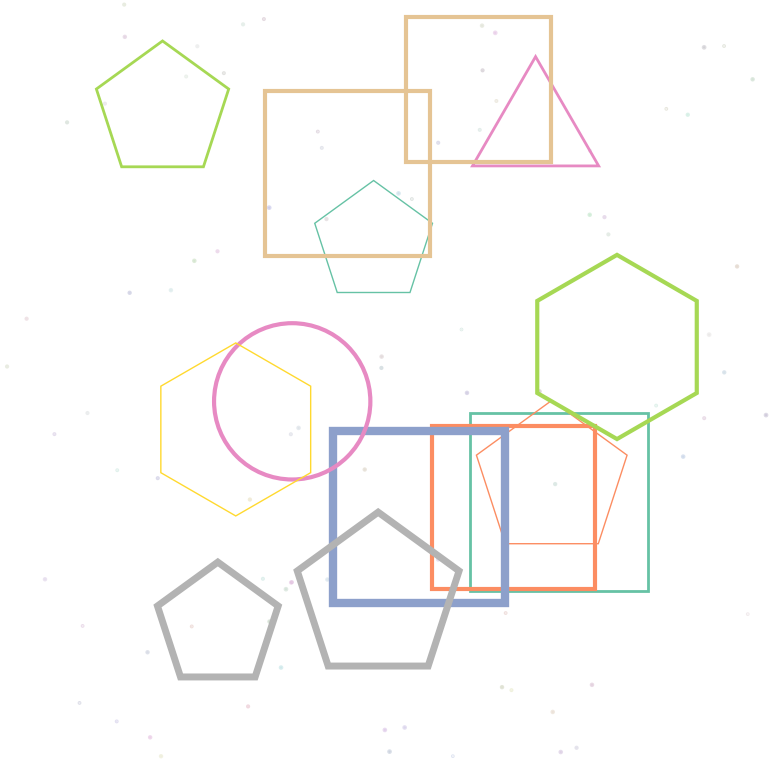[{"shape": "pentagon", "thickness": 0.5, "radius": 0.4, "center": [0.485, 0.685]}, {"shape": "square", "thickness": 1, "radius": 0.58, "center": [0.726, 0.348]}, {"shape": "pentagon", "thickness": 0.5, "radius": 0.51, "center": [0.717, 0.377]}, {"shape": "square", "thickness": 1.5, "radius": 0.53, "center": [0.667, 0.341]}, {"shape": "square", "thickness": 3, "radius": 0.56, "center": [0.544, 0.329]}, {"shape": "triangle", "thickness": 1, "radius": 0.47, "center": [0.696, 0.832]}, {"shape": "circle", "thickness": 1.5, "radius": 0.51, "center": [0.379, 0.479]}, {"shape": "hexagon", "thickness": 1.5, "radius": 0.6, "center": [0.801, 0.549]}, {"shape": "pentagon", "thickness": 1, "radius": 0.45, "center": [0.211, 0.856]}, {"shape": "hexagon", "thickness": 0.5, "radius": 0.56, "center": [0.306, 0.442]}, {"shape": "square", "thickness": 1.5, "radius": 0.47, "center": [0.621, 0.884]}, {"shape": "square", "thickness": 1.5, "radius": 0.54, "center": [0.452, 0.775]}, {"shape": "pentagon", "thickness": 2.5, "radius": 0.41, "center": [0.283, 0.188]}, {"shape": "pentagon", "thickness": 2.5, "radius": 0.55, "center": [0.491, 0.224]}]